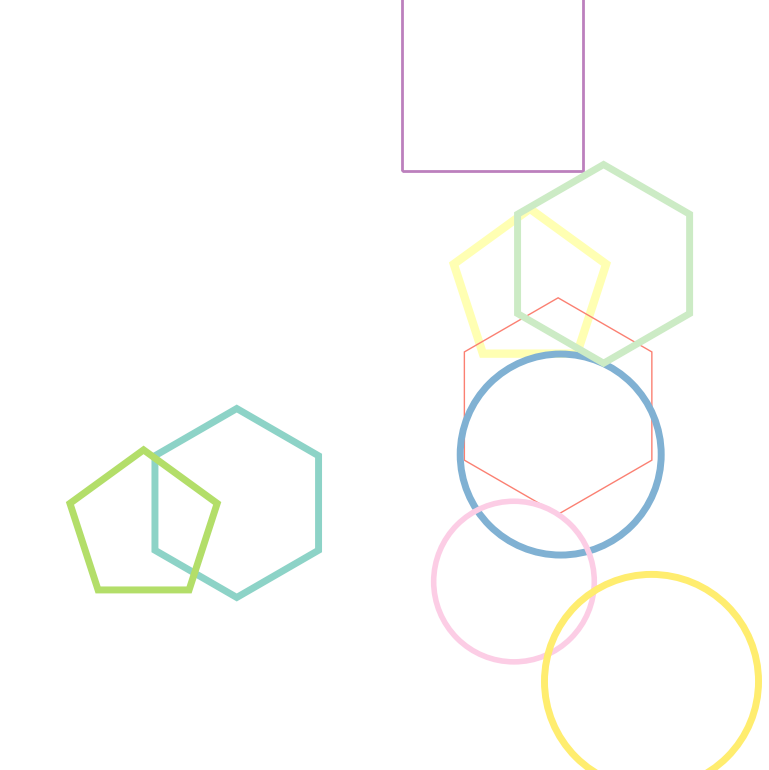[{"shape": "hexagon", "thickness": 2.5, "radius": 0.61, "center": [0.307, 0.347]}, {"shape": "pentagon", "thickness": 3, "radius": 0.52, "center": [0.688, 0.625]}, {"shape": "hexagon", "thickness": 0.5, "radius": 0.7, "center": [0.725, 0.473]}, {"shape": "circle", "thickness": 2.5, "radius": 0.65, "center": [0.728, 0.41]}, {"shape": "pentagon", "thickness": 2.5, "radius": 0.5, "center": [0.186, 0.315]}, {"shape": "circle", "thickness": 2, "radius": 0.52, "center": [0.668, 0.245]}, {"shape": "square", "thickness": 1, "radius": 0.59, "center": [0.64, 0.896]}, {"shape": "hexagon", "thickness": 2.5, "radius": 0.64, "center": [0.784, 0.657]}, {"shape": "circle", "thickness": 2.5, "radius": 0.69, "center": [0.846, 0.115]}]